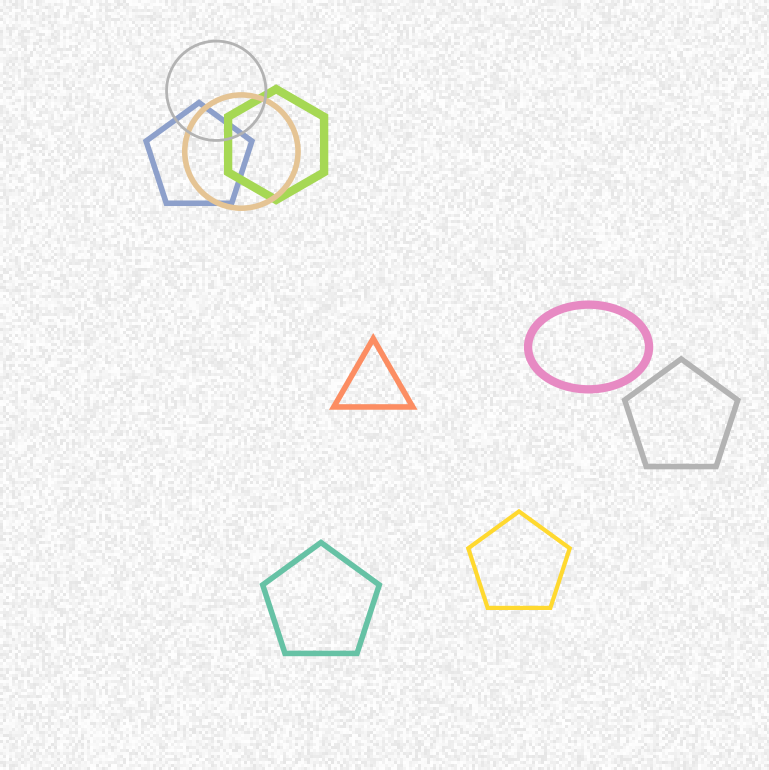[{"shape": "pentagon", "thickness": 2, "radius": 0.4, "center": [0.417, 0.216]}, {"shape": "triangle", "thickness": 2, "radius": 0.3, "center": [0.485, 0.501]}, {"shape": "pentagon", "thickness": 2, "radius": 0.36, "center": [0.258, 0.794]}, {"shape": "oval", "thickness": 3, "radius": 0.39, "center": [0.764, 0.549]}, {"shape": "hexagon", "thickness": 3, "radius": 0.36, "center": [0.359, 0.812]}, {"shape": "pentagon", "thickness": 1.5, "radius": 0.35, "center": [0.674, 0.267]}, {"shape": "circle", "thickness": 2, "radius": 0.37, "center": [0.313, 0.803]}, {"shape": "pentagon", "thickness": 2, "radius": 0.39, "center": [0.885, 0.457]}, {"shape": "circle", "thickness": 1, "radius": 0.32, "center": [0.281, 0.882]}]